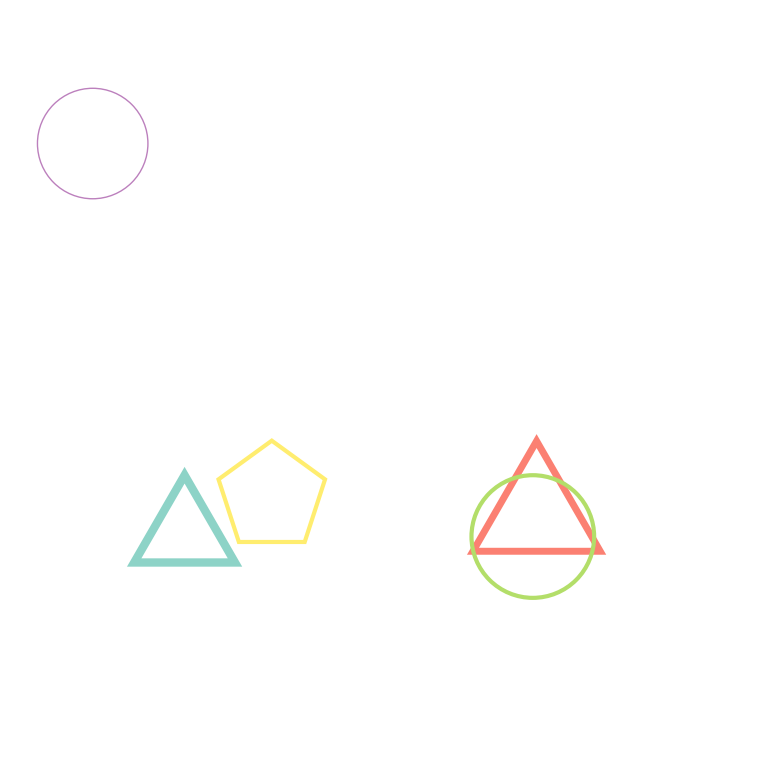[{"shape": "triangle", "thickness": 3, "radius": 0.38, "center": [0.24, 0.307]}, {"shape": "triangle", "thickness": 2.5, "radius": 0.48, "center": [0.697, 0.332]}, {"shape": "circle", "thickness": 1.5, "radius": 0.4, "center": [0.692, 0.303]}, {"shape": "circle", "thickness": 0.5, "radius": 0.36, "center": [0.12, 0.814]}, {"shape": "pentagon", "thickness": 1.5, "radius": 0.36, "center": [0.353, 0.355]}]